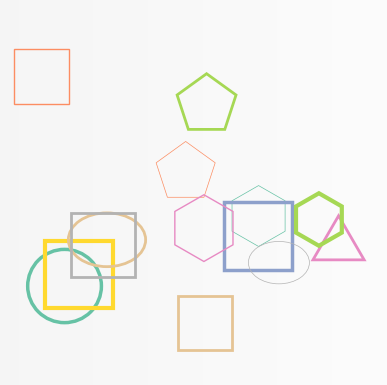[{"shape": "hexagon", "thickness": 0.5, "radius": 0.4, "center": [0.667, 0.439]}, {"shape": "circle", "thickness": 2.5, "radius": 0.48, "center": [0.167, 0.257]}, {"shape": "pentagon", "thickness": 0.5, "radius": 0.4, "center": [0.479, 0.552]}, {"shape": "square", "thickness": 1, "radius": 0.35, "center": [0.107, 0.802]}, {"shape": "square", "thickness": 2.5, "radius": 0.44, "center": [0.665, 0.386]}, {"shape": "triangle", "thickness": 2, "radius": 0.38, "center": [0.874, 0.363]}, {"shape": "hexagon", "thickness": 1, "radius": 0.43, "center": [0.526, 0.407]}, {"shape": "pentagon", "thickness": 2, "radius": 0.4, "center": [0.533, 0.729]}, {"shape": "hexagon", "thickness": 3, "radius": 0.34, "center": [0.823, 0.43]}, {"shape": "square", "thickness": 3, "radius": 0.44, "center": [0.204, 0.287]}, {"shape": "oval", "thickness": 2, "radius": 0.5, "center": [0.276, 0.377]}, {"shape": "square", "thickness": 2, "radius": 0.35, "center": [0.529, 0.16]}, {"shape": "oval", "thickness": 0.5, "radius": 0.39, "center": [0.72, 0.318]}, {"shape": "square", "thickness": 2, "radius": 0.41, "center": [0.265, 0.363]}]